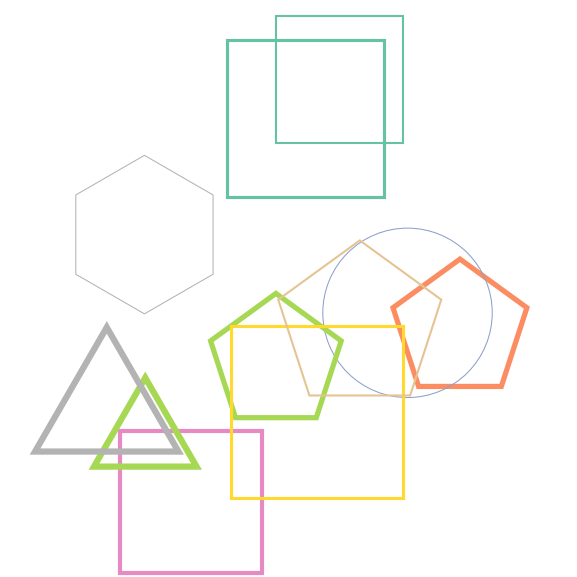[{"shape": "square", "thickness": 1, "radius": 0.55, "center": [0.587, 0.861]}, {"shape": "square", "thickness": 1.5, "radius": 0.68, "center": [0.529, 0.794]}, {"shape": "pentagon", "thickness": 2.5, "radius": 0.61, "center": [0.796, 0.429]}, {"shape": "circle", "thickness": 0.5, "radius": 0.73, "center": [0.706, 0.457]}, {"shape": "square", "thickness": 2, "radius": 0.61, "center": [0.33, 0.13]}, {"shape": "triangle", "thickness": 3, "radius": 0.51, "center": [0.252, 0.242]}, {"shape": "pentagon", "thickness": 2.5, "radius": 0.59, "center": [0.478, 0.372]}, {"shape": "square", "thickness": 1.5, "radius": 0.75, "center": [0.549, 0.286]}, {"shape": "pentagon", "thickness": 1, "radius": 0.74, "center": [0.623, 0.434]}, {"shape": "triangle", "thickness": 3, "radius": 0.72, "center": [0.185, 0.289]}, {"shape": "hexagon", "thickness": 0.5, "radius": 0.69, "center": [0.25, 0.593]}]